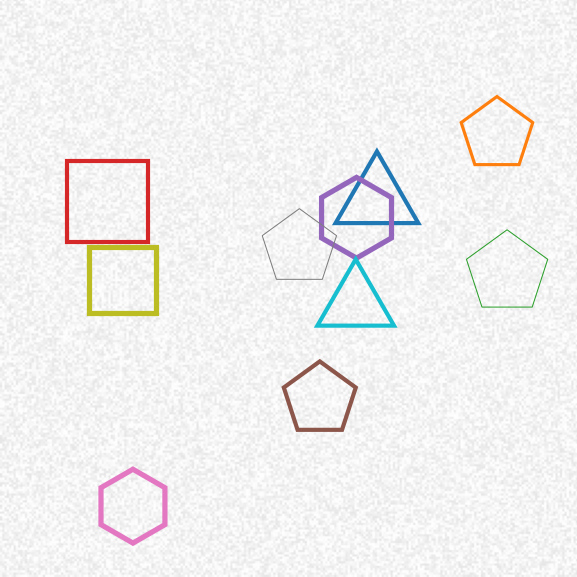[{"shape": "triangle", "thickness": 2, "radius": 0.41, "center": [0.653, 0.654]}, {"shape": "pentagon", "thickness": 1.5, "radius": 0.33, "center": [0.861, 0.767]}, {"shape": "pentagon", "thickness": 0.5, "radius": 0.37, "center": [0.878, 0.527]}, {"shape": "square", "thickness": 2, "radius": 0.35, "center": [0.186, 0.65]}, {"shape": "hexagon", "thickness": 2.5, "radius": 0.35, "center": [0.617, 0.622]}, {"shape": "pentagon", "thickness": 2, "radius": 0.33, "center": [0.554, 0.308]}, {"shape": "hexagon", "thickness": 2.5, "radius": 0.32, "center": [0.23, 0.123]}, {"shape": "pentagon", "thickness": 0.5, "radius": 0.34, "center": [0.518, 0.57]}, {"shape": "square", "thickness": 2.5, "radius": 0.29, "center": [0.212, 0.514]}, {"shape": "triangle", "thickness": 2, "radius": 0.38, "center": [0.616, 0.474]}]